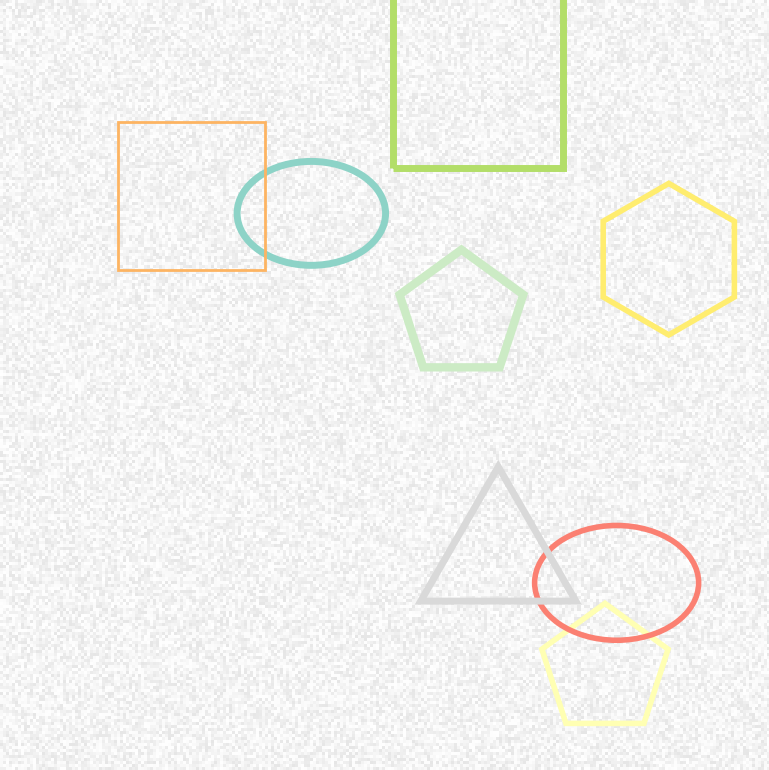[{"shape": "oval", "thickness": 2.5, "radius": 0.48, "center": [0.404, 0.723]}, {"shape": "pentagon", "thickness": 2, "radius": 0.43, "center": [0.786, 0.13]}, {"shape": "oval", "thickness": 2, "radius": 0.53, "center": [0.801, 0.243]}, {"shape": "square", "thickness": 1, "radius": 0.48, "center": [0.249, 0.745]}, {"shape": "square", "thickness": 2.5, "radius": 0.55, "center": [0.621, 0.893]}, {"shape": "triangle", "thickness": 2.5, "radius": 0.58, "center": [0.647, 0.277]}, {"shape": "pentagon", "thickness": 3, "radius": 0.42, "center": [0.599, 0.591]}, {"shape": "hexagon", "thickness": 2, "radius": 0.49, "center": [0.869, 0.663]}]